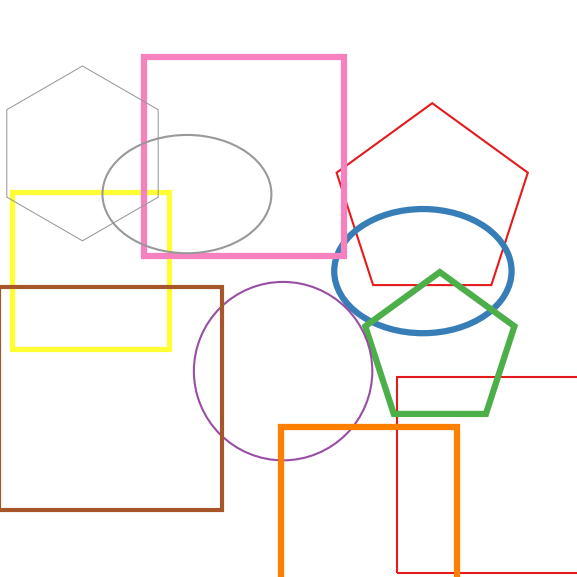[{"shape": "pentagon", "thickness": 1, "radius": 0.87, "center": [0.748, 0.646]}, {"shape": "square", "thickness": 1, "radius": 0.85, "center": [0.858, 0.177]}, {"shape": "oval", "thickness": 3, "radius": 0.77, "center": [0.732, 0.53]}, {"shape": "pentagon", "thickness": 3, "radius": 0.68, "center": [0.762, 0.392]}, {"shape": "circle", "thickness": 1, "radius": 0.77, "center": [0.49, 0.356]}, {"shape": "square", "thickness": 3, "radius": 0.76, "center": [0.639, 0.108]}, {"shape": "square", "thickness": 2.5, "radius": 0.68, "center": [0.156, 0.531]}, {"shape": "square", "thickness": 2, "radius": 0.96, "center": [0.191, 0.309]}, {"shape": "square", "thickness": 3, "radius": 0.86, "center": [0.422, 0.728]}, {"shape": "oval", "thickness": 1, "radius": 0.73, "center": [0.324, 0.663]}, {"shape": "hexagon", "thickness": 0.5, "radius": 0.76, "center": [0.143, 0.733]}]